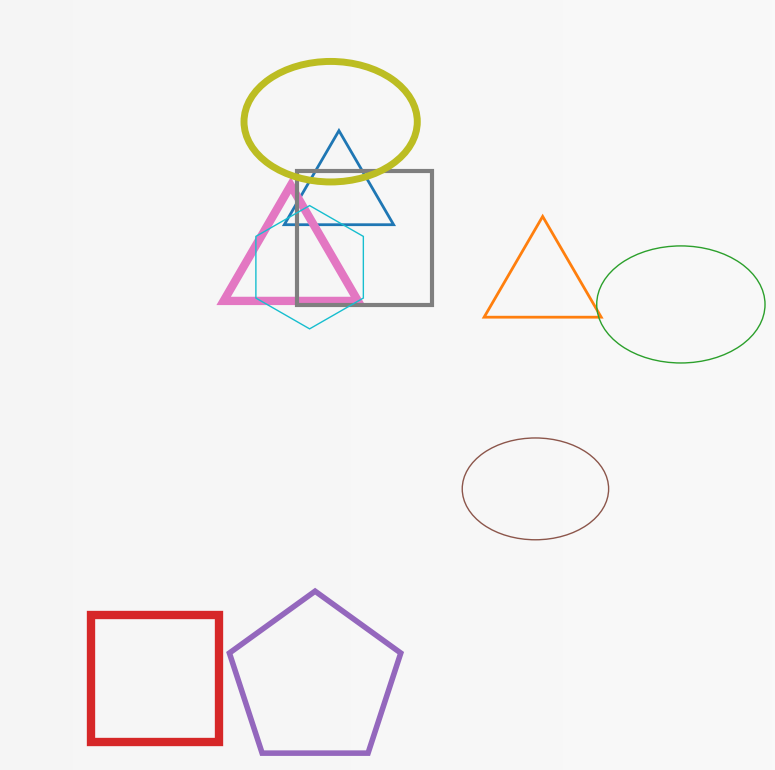[{"shape": "triangle", "thickness": 1, "radius": 0.41, "center": [0.437, 0.749]}, {"shape": "triangle", "thickness": 1, "radius": 0.44, "center": [0.7, 0.632]}, {"shape": "oval", "thickness": 0.5, "radius": 0.54, "center": [0.879, 0.605]}, {"shape": "square", "thickness": 3, "radius": 0.41, "center": [0.2, 0.119]}, {"shape": "pentagon", "thickness": 2, "radius": 0.58, "center": [0.407, 0.116]}, {"shape": "oval", "thickness": 0.5, "radius": 0.47, "center": [0.691, 0.365]}, {"shape": "triangle", "thickness": 3, "radius": 0.5, "center": [0.375, 0.659]}, {"shape": "square", "thickness": 1.5, "radius": 0.44, "center": [0.471, 0.691]}, {"shape": "oval", "thickness": 2.5, "radius": 0.56, "center": [0.427, 0.842]}, {"shape": "hexagon", "thickness": 0.5, "radius": 0.4, "center": [0.4, 0.653]}]